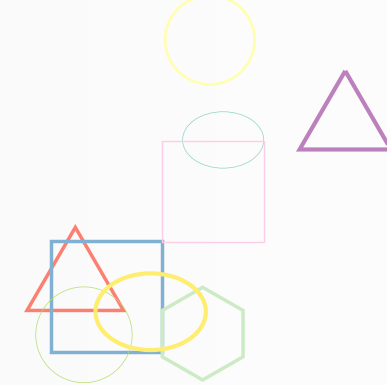[{"shape": "oval", "thickness": 0.5, "radius": 0.52, "center": [0.576, 0.636]}, {"shape": "circle", "thickness": 2, "radius": 0.58, "center": [0.542, 0.896]}, {"shape": "triangle", "thickness": 2.5, "radius": 0.72, "center": [0.194, 0.266]}, {"shape": "square", "thickness": 2.5, "radius": 0.72, "center": [0.274, 0.23]}, {"shape": "circle", "thickness": 0.5, "radius": 0.62, "center": [0.217, 0.13]}, {"shape": "square", "thickness": 1, "radius": 0.66, "center": [0.55, 0.503]}, {"shape": "triangle", "thickness": 3, "radius": 0.68, "center": [0.891, 0.68]}, {"shape": "hexagon", "thickness": 2.5, "radius": 0.6, "center": [0.523, 0.133]}, {"shape": "oval", "thickness": 3, "radius": 0.71, "center": [0.389, 0.19]}]